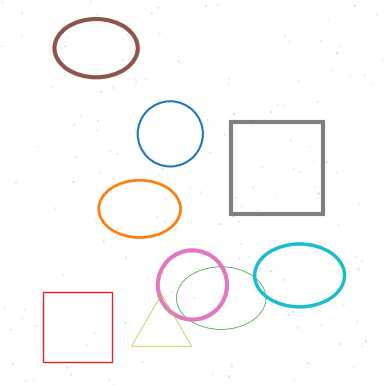[{"shape": "circle", "thickness": 1.5, "radius": 0.42, "center": [0.442, 0.652]}, {"shape": "oval", "thickness": 2, "radius": 0.53, "center": [0.363, 0.457]}, {"shape": "oval", "thickness": 0.5, "radius": 0.58, "center": [0.574, 0.226]}, {"shape": "square", "thickness": 1, "radius": 0.45, "center": [0.201, 0.152]}, {"shape": "oval", "thickness": 3, "radius": 0.54, "center": [0.25, 0.875]}, {"shape": "circle", "thickness": 3, "radius": 0.45, "center": [0.5, 0.26]}, {"shape": "square", "thickness": 3, "radius": 0.6, "center": [0.72, 0.565]}, {"shape": "triangle", "thickness": 0.5, "radius": 0.45, "center": [0.42, 0.146]}, {"shape": "oval", "thickness": 2.5, "radius": 0.58, "center": [0.778, 0.285]}]